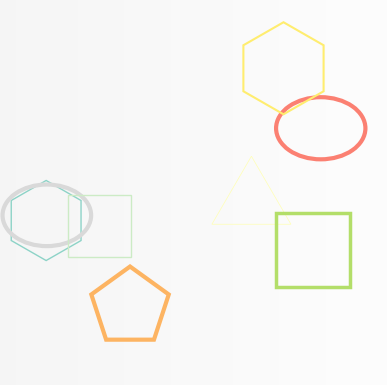[{"shape": "hexagon", "thickness": 1, "radius": 0.52, "center": [0.119, 0.427]}, {"shape": "triangle", "thickness": 0.5, "radius": 0.59, "center": [0.649, 0.476]}, {"shape": "oval", "thickness": 3, "radius": 0.58, "center": [0.828, 0.667]}, {"shape": "pentagon", "thickness": 3, "radius": 0.53, "center": [0.336, 0.203]}, {"shape": "square", "thickness": 2.5, "radius": 0.48, "center": [0.808, 0.351]}, {"shape": "oval", "thickness": 3, "radius": 0.57, "center": [0.121, 0.441]}, {"shape": "square", "thickness": 1, "radius": 0.41, "center": [0.257, 0.413]}, {"shape": "hexagon", "thickness": 1.5, "radius": 0.6, "center": [0.732, 0.823]}]